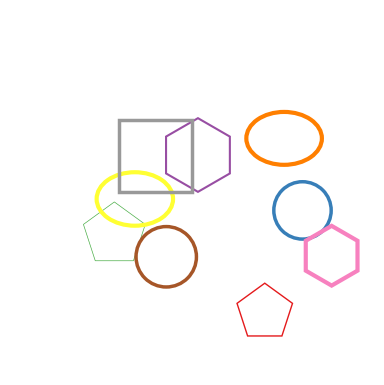[{"shape": "pentagon", "thickness": 1, "radius": 0.38, "center": [0.688, 0.189]}, {"shape": "circle", "thickness": 2.5, "radius": 0.37, "center": [0.786, 0.453]}, {"shape": "pentagon", "thickness": 0.5, "radius": 0.42, "center": [0.297, 0.391]}, {"shape": "hexagon", "thickness": 1.5, "radius": 0.48, "center": [0.514, 0.597]}, {"shape": "oval", "thickness": 3, "radius": 0.49, "center": [0.738, 0.641]}, {"shape": "oval", "thickness": 3, "radius": 0.5, "center": [0.35, 0.483]}, {"shape": "circle", "thickness": 2.5, "radius": 0.39, "center": [0.432, 0.333]}, {"shape": "hexagon", "thickness": 3, "radius": 0.39, "center": [0.861, 0.336]}, {"shape": "square", "thickness": 2.5, "radius": 0.47, "center": [0.403, 0.594]}]